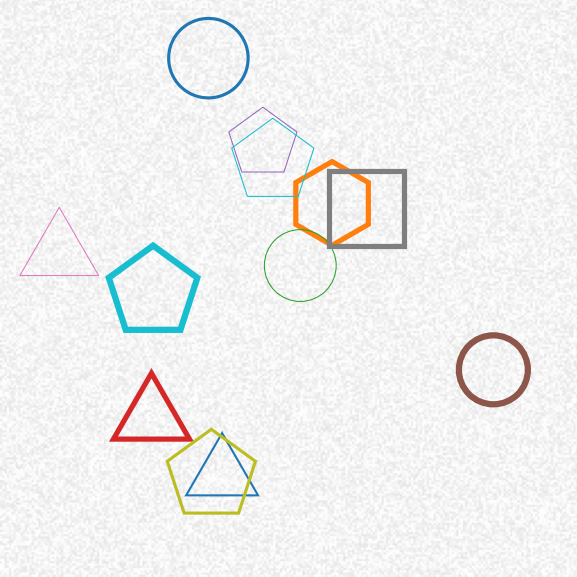[{"shape": "triangle", "thickness": 1, "radius": 0.36, "center": [0.385, 0.177]}, {"shape": "circle", "thickness": 1.5, "radius": 0.34, "center": [0.361, 0.898]}, {"shape": "hexagon", "thickness": 2.5, "radius": 0.36, "center": [0.575, 0.647]}, {"shape": "circle", "thickness": 0.5, "radius": 0.31, "center": [0.52, 0.539]}, {"shape": "triangle", "thickness": 2.5, "radius": 0.38, "center": [0.262, 0.277]}, {"shape": "pentagon", "thickness": 0.5, "radius": 0.31, "center": [0.455, 0.751]}, {"shape": "circle", "thickness": 3, "radius": 0.3, "center": [0.854, 0.359]}, {"shape": "triangle", "thickness": 0.5, "radius": 0.39, "center": [0.103, 0.561]}, {"shape": "square", "thickness": 2.5, "radius": 0.33, "center": [0.635, 0.638]}, {"shape": "pentagon", "thickness": 1.5, "radius": 0.4, "center": [0.366, 0.176]}, {"shape": "pentagon", "thickness": 3, "radius": 0.4, "center": [0.265, 0.493]}, {"shape": "pentagon", "thickness": 0.5, "radius": 0.37, "center": [0.472, 0.72]}]